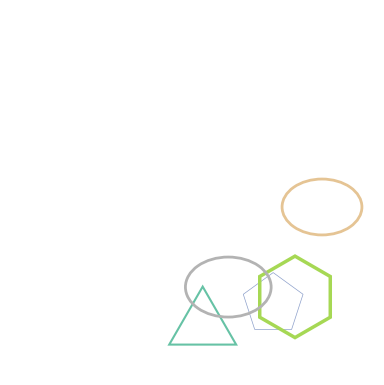[{"shape": "triangle", "thickness": 1.5, "radius": 0.5, "center": [0.526, 0.155]}, {"shape": "pentagon", "thickness": 0.5, "radius": 0.41, "center": [0.71, 0.21]}, {"shape": "hexagon", "thickness": 2.5, "radius": 0.53, "center": [0.766, 0.229]}, {"shape": "oval", "thickness": 2, "radius": 0.52, "center": [0.836, 0.462]}, {"shape": "oval", "thickness": 2, "radius": 0.56, "center": [0.593, 0.254]}]